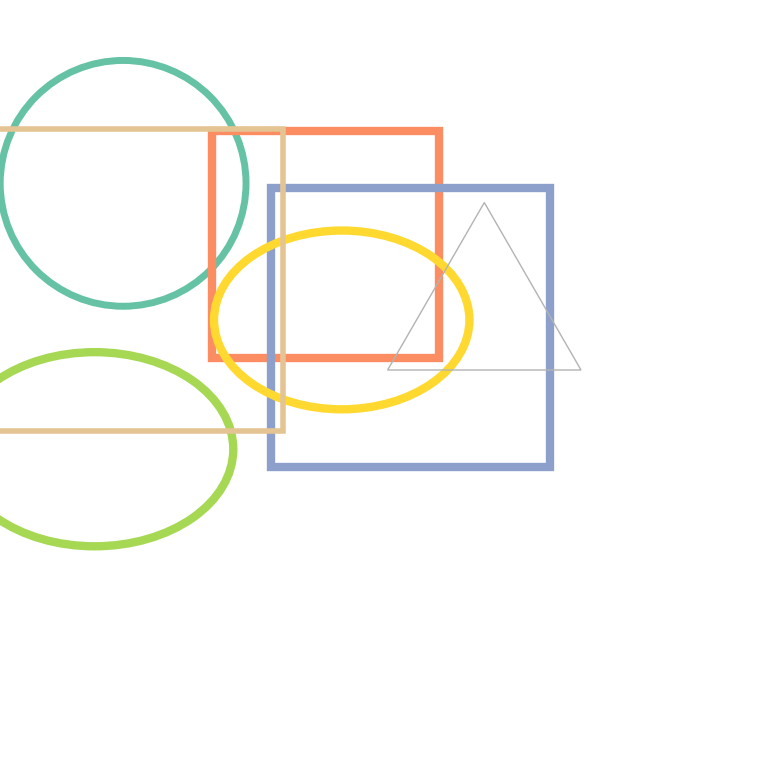[{"shape": "circle", "thickness": 2.5, "radius": 0.8, "center": [0.16, 0.762]}, {"shape": "square", "thickness": 3, "radius": 0.74, "center": [0.423, 0.682]}, {"shape": "square", "thickness": 3, "radius": 0.91, "center": [0.533, 0.574]}, {"shape": "oval", "thickness": 3, "radius": 0.9, "center": [0.123, 0.417]}, {"shape": "oval", "thickness": 3, "radius": 0.83, "center": [0.444, 0.585]}, {"shape": "square", "thickness": 2, "radius": 0.98, "center": [0.172, 0.636]}, {"shape": "triangle", "thickness": 0.5, "radius": 0.72, "center": [0.629, 0.592]}]